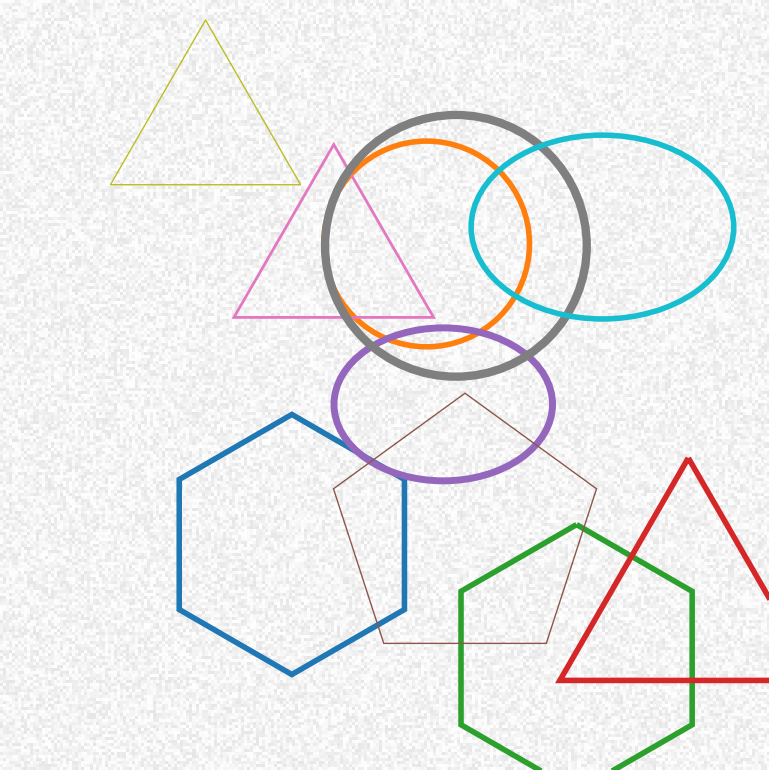[{"shape": "hexagon", "thickness": 2, "radius": 0.84, "center": [0.379, 0.293]}, {"shape": "circle", "thickness": 2, "radius": 0.67, "center": [0.554, 0.683]}, {"shape": "hexagon", "thickness": 2, "radius": 0.87, "center": [0.749, 0.145]}, {"shape": "triangle", "thickness": 2, "radius": 0.96, "center": [0.894, 0.213]}, {"shape": "oval", "thickness": 2.5, "radius": 0.71, "center": [0.576, 0.475]}, {"shape": "pentagon", "thickness": 0.5, "radius": 0.9, "center": [0.604, 0.31]}, {"shape": "triangle", "thickness": 1, "radius": 0.75, "center": [0.433, 0.663]}, {"shape": "circle", "thickness": 3, "radius": 0.85, "center": [0.592, 0.681]}, {"shape": "triangle", "thickness": 0.5, "radius": 0.71, "center": [0.267, 0.831]}, {"shape": "oval", "thickness": 2, "radius": 0.85, "center": [0.782, 0.705]}]